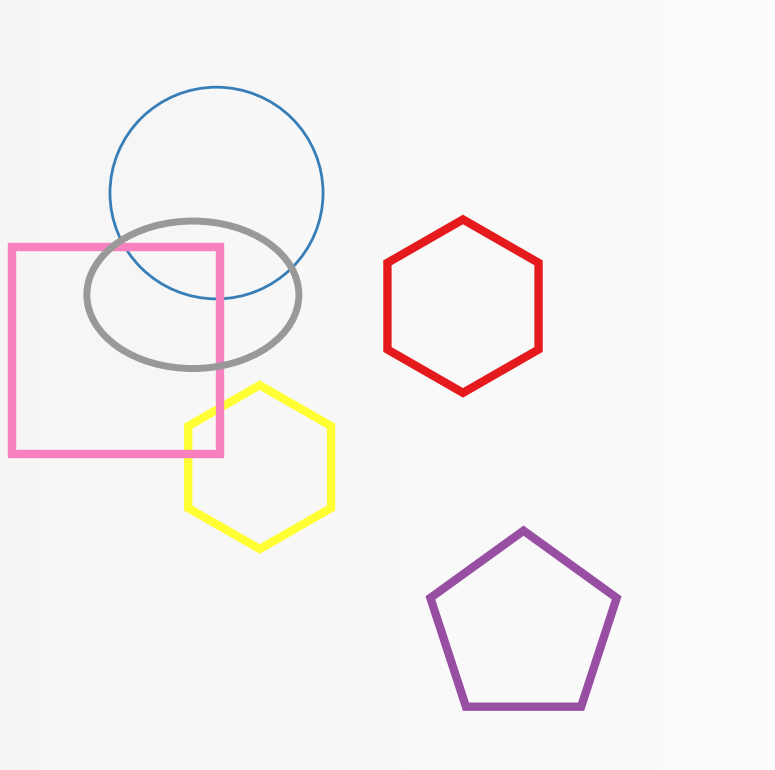[{"shape": "hexagon", "thickness": 3, "radius": 0.56, "center": [0.597, 0.602]}, {"shape": "circle", "thickness": 1, "radius": 0.69, "center": [0.279, 0.749]}, {"shape": "pentagon", "thickness": 3, "radius": 0.63, "center": [0.676, 0.184]}, {"shape": "hexagon", "thickness": 3, "radius": 0.53, "center": [0.335, 0.393]}, {"shape": "square", "thickness": 3, "radius": 0.67, "center": [0.15, 0.545]}, {"shape": "oval", "thickness": 2.5, "radius": 0.68, "center": [0.249, 0.617]}]